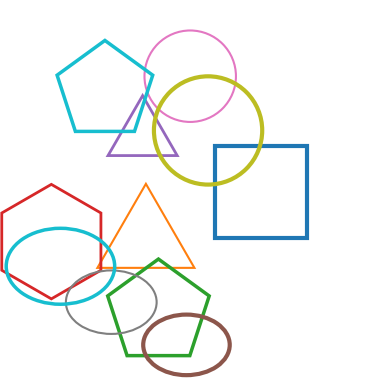[{"shape": "square", "thickness": 3, "radius": 0.6, "center": [0.679, 0.501]}, {"shape": "triangle", "thickness": 1.5, "radius": 0.73, "center": [0.379, 0.377]}, {"shape": "pentagon", "thickness": 2.5, "radius": 0.69, "center": [0.412, 0.188]}, {"shape": "hexagon", "thickness": 2, "radius": 0.74, "center": [0.133, 0.372]}, {"shape": "triangle", "thickness": 2, "radius": 0.52, "center": [0.37, 0.648]}, {"shape": "oval", "thickness": 3, "radius": 0.56, "center": [0.484, 0.104]}, {"shape": "circle", "thickness": 1.5, "radius": 0.59, "center": [0.494, 0.802]}, {"shape": "oval", "thickness": 1.5, "radius": 0.59, "center": [0.289, 0.215]}, {"shape": "circle", "thickness": 3, "radius": 0.7, "center": [0.54, 0.661]}, {"shape": "oval", "thickness": 2.5, "radius": 0.7, "center": [0.157, 0.308]}, {"shape": "pentagon", "thickness": 2.5, "radius": 0.65, "center": [0.273, 0.764]}]